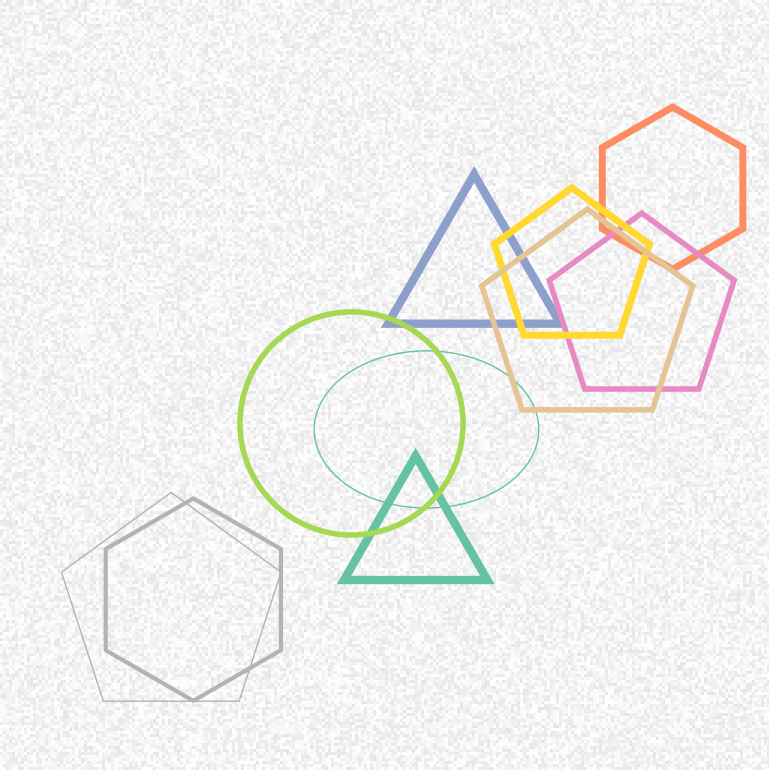[{"shape": "triangle", "thickness": 3, "radius": 0.54, "center": [0.54, 0.301]}, {"shape": "oval", "thickness": 0.5, "radius": 0.73, "center": [0.554, 0.442]}, {"shape": "hexagon", "thickness": 2.5, "radius": 0.53, "center": [0.873, 0.756]}, {"shape": "triangle", "thickness": 3, "radius": 0.65, "center": [0.616, 0.644]}, {"shape": "pentagon", "thickness": 2, "radius": 0.63, "center": [0.833, 0.597]}, {"shape": "circle", "thickness": 2, "radius": 0.72, "center": [0.457, 0.45]}, {"shape": "pentagon", "thickness": 2.5, "radius": 0.53, "center": [0.743, 0.65]}, {"shape": "pentagon", "thickness": 2, "radius": 0.72, "center": [0.763, 0.584]}, {"shape": "pentagon", "thickness": 0.5, "radius": 0.75, "center": [0.222, 0.211]}, {"shape": "hexagon", "thickness": 1.5, "radius": 0.66, "center": [0.251, 0.221]}]